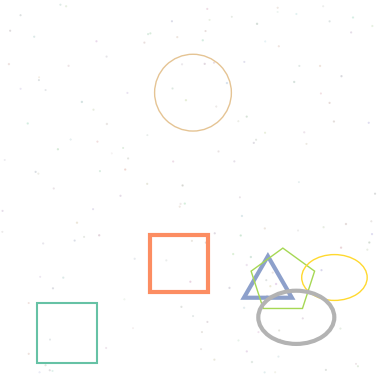[{"shape": "square", "thickness": 1.5, "radius": 0.39, "center": [0.175, 0.134]}, {"shape": "square", "thickness": 3, "radius": 0.37, "center": [0.465, 0.316]}, {"shape": "triangle", "thickness": 3, "radius": 0.36, "center": [0.696, 0.263]}, {"shape": "pentagon", "thickness": 1, "radius": 0.43, "center": [0.735, 0.269]}, {"shape": "oval", "thickness": 1, "radius": 0.43, "center": [0.869, 0.279]}, {"shape": "circle", "thickness": 1, "radius": 0.5, "center": [0.501, 0.759]}, {"shape": "oval", "thickness": 3, "radius": 0.49, "center": [0.77, 0.176]}]